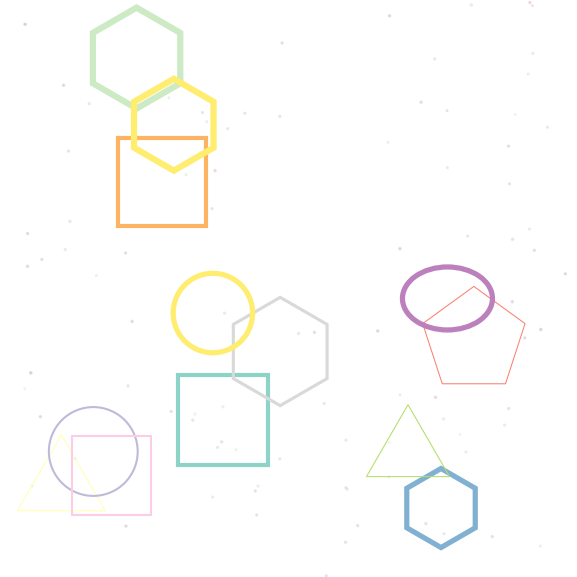[{"shape": "square", "thickness": 2, "radius": 0.39, "center": [0.386, 0.272]}, {"shape": "triangle", "thickness": 0.5, "radius": 0.44, "center": [0.106, 0.159]}, {"shape": "circle", "thickness": 1, "radius": 0.38, "center": [0.162, 0.217]}, {"shape": "pentagon", "thickness": 0.5, "radius": 0.47, "center": [0.821, 0.41]}, {"shape": "hexagon", "thickness": 2.5, "radius": 0.34, "center": [0.764, 0.119]}, {"shape": "square", "thickness": 2, "radius": 0.38, "center": [0.281, 0.685]}, {"shape": "triangle", "thickness": 0.5, "radius": 0.42, "center": [0.707, 0.215]}, {"shape": "square", "thickness": 1, "radius": 0.34, "center": [0.193, 0.175]}, {"shape": "hexagon", "thickness": 1.5, "radius": 0.47, "center": [0.485, 0.391]}, {"shape": "oval", "thickness": 2.5, "radius": 0.39, "center": [0.775, 0.482]}, {"shape": "hexagon", "thickness": 3, "radius": 0.44, "center": [0.236, 0.899]}, {"shape": "hexagon", "thickness": 3, "radius": 0.4, "center": [0.301, 0.783]}, {"shape": "circle", "thickness": 2.5, "radius": 0.34, "center": [0.369, 0.457]}]